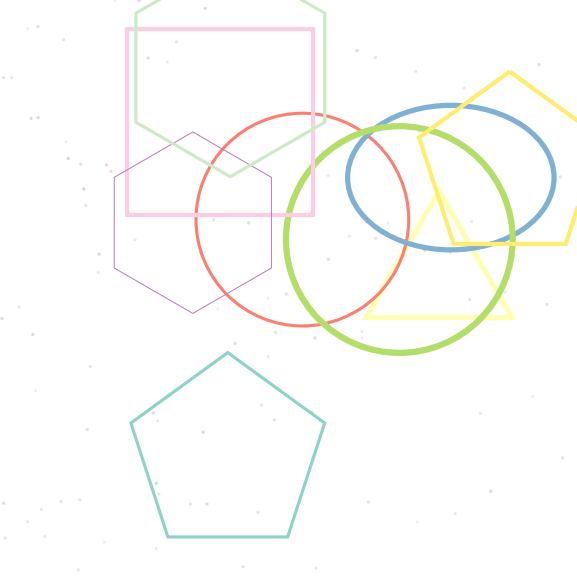[{"shape": "pentagon", "thickness": 1.5, "radius": 0.88, "center": [0.394, 0.212]}, {"shape": "triangle", "thickness": 2.5, "radius": 0.73, "center": [0.76, 0.522]}, {"shape": "circle", "thickness": 1.5, "radius": 0.92, "center": [0.524, 0.619]}, {"shape": "oval", "thickness": 2.5, "radius": 0.89, "center": [0.781, 0.692]}, {"shape": "circle", "thickness": 3, "radius": 0.98, "center": [0.691, 0.584]}, {"shape": "square", "thickness": 2, "radius": 0.8, "center": [0.381, 0.788]}, {"shape": "hexagon", "thickness": 0.5, "radius": 0.79, "center": [0.334, 0.614]}, {"shape": "hexagon", "thickness": 1.5, "radius": 0.94, "center": [0.399, 0.882]}, {"shape": "pentagon", "thickness": 2, "radius": 0.83, "center": [0.883, 0.71]}]